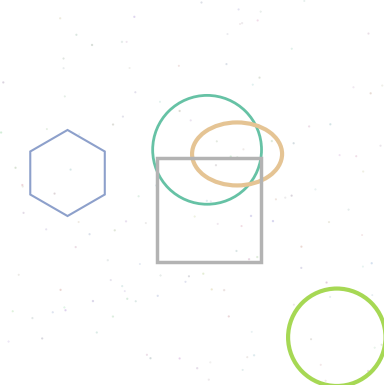[{"shape": "circle", "thickness": 2, "radius": 0.71, "center": [0.538, 0.611]}, {"shape": "hexagon", "thickness": 1.5, "radius": 0.56, "center": [0.175, 0.551]}, {"shape": "circle", "thickness": 3, "radius": 0.63, "center": [0.875, 0.124]}, {"shape": "oval", "thickness": 3, "radius": 0.58, "center": [0.616, 0.6]}, {"shape": "square", "thickness": 2.5, "radius": 0.68, "center": [0.543, 0.454]}]